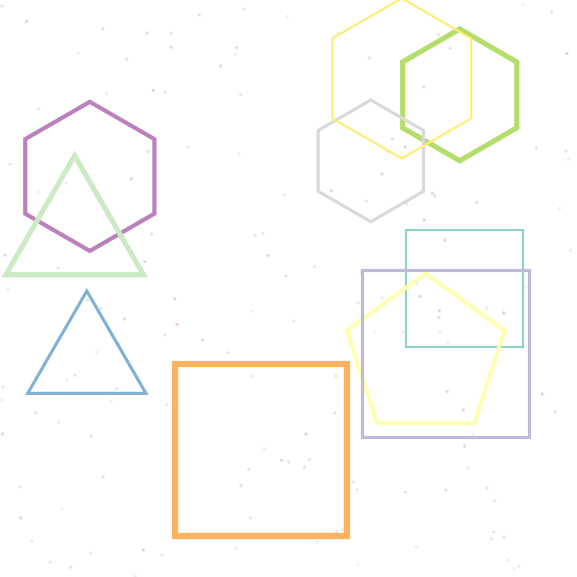[{"shape": "square", "thickness": 1, "radius": 0.51, "center": [0.805, 0.5]}, {"shape": "pentagon", "thickness": 2, "radius": 0.72, "center": [0.737, 0.382]}, {"shape": "square", "thickness": 1.5, "radius": 0.72, "center": [0.772, 0.387]}, {"shape": "triangle", "thickness": 1.5, "radius": 0.59, "center": [0.15, 0.377]}, {"shape": "square", "thickness": 3, "radius": 0.74, "center": [0.452, 0.22]}, {"shape": "hexagon", "thickness": 2.5, "radius": 0.57, "center": [0.796, 0.835]}, {"shape": "hexagon", "thickness": 1.5, "radius": 0.53, "center": [0.642, 0.721]}, {"shape": "hexagon", "thickness": 2, "radius": 0.65, "center": [0.156, 0.694]}, {"shape": "triangle", "thickness": 2.5, "radius": 0.69, "center": [0.129, 0.592]}, {"shape": "hexagon", "thickness": 1, "radius": 0.69, "center": [0.696, 0.863]}]